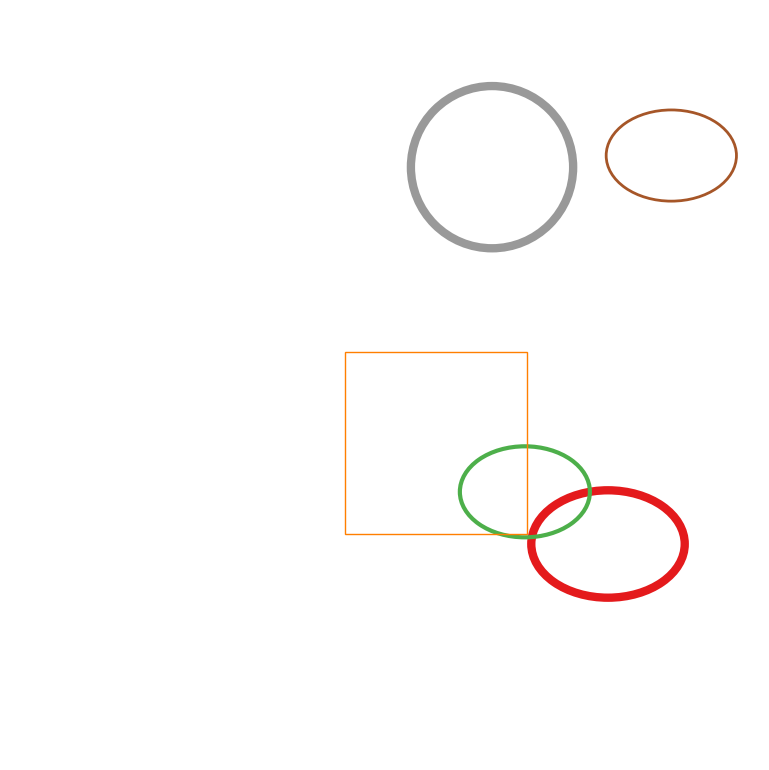[{"shape": "oval", "thickness": 3, "radius": 0.5, "center": [0.79, 0.294]}, {"shape": "oval", "thickness": 1.5, "radius": 0.42, "center": [0.682, 0.361]}, {"shape": "square", "thickness": 0.5, "radius": 0.59, "center": [0.567, 0.424]}, {"shape": "oval", "thickness": 1, "radius": 0.42, "center": [0.872, 0.798]}, {"shape": "circle", "thickness": 3, "radius": 0.53, "center": [0.639, 0.783]}]